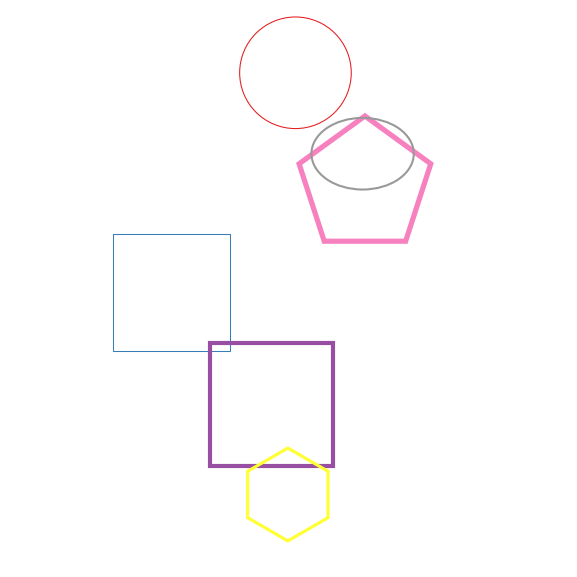[{"shape": "circle", "thickness": 0.5, "radius": 0.48, "center": [0.512, 0.873]}, {"shape": "square", "thickness": 0.5, "radius": 0.51, "center": [0.296, 0.492]}, {"shape": "square", "thickness": 2, "radius": 0.53, "center": [0.47, 0.299]}, {"shape": "hexagon", "thickness": 1.5, "radius": 0.4, "center": [0.498, 0.143]}, {"shape": "pentagon", "thickness": 2.5, "radius": 0.6, "center": [0.632, 0.678]}, {"shape": "oval", "thickness": 1, "radius": 0.44, "center": [0.628, 0.733]}]